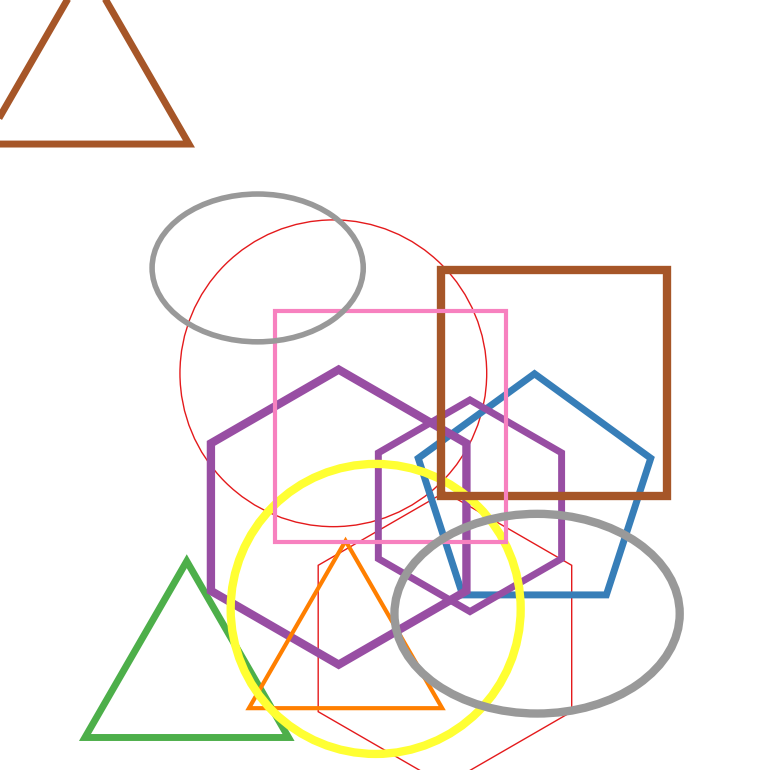[{"shape": "hexagon", "thickness": 0.5, "radius": 0.95, "center": [0.578, 0.171]}, {"shape": "circle", "thickness": 0.5, "radius": 1.0, "center": [0.433, 0.515]}, {"shape": "pentagon", "thickness": 2.5, "radius": 0.79, "center": [0.694, 0.356]}, {"shape": "triangle", "thickness": 2.5, "radius": 0.76, "center": [0.243, 0.119]}, {"shape": "hexagon", "thickness": 3, "radius": 0.96, "center": [0.44, 0.328]}, {"shape": "hexagon", "thickness": 2.5, "radius": 0.69, "center": [0.61, 0.343]}, {"shape": "triangle", "thickness": 1.5, "radius": 0.72, "center": [0.449, 0.153]}, {"shape": "circle", "thickness": 3, "radius": 0.94, "center": [0.488, 0.209]}, {"shape": "triangle", "thickness": 2.5, "radius": 0.77, "center": [0.112, 0.89]}, {"shape": "square", "thickness": 3, "radius": 0.73, "center": [0.719, 0.502]}, {"shape": "square", "thickness": 1.5, "radius": 0.75, "center": [0.507, 0.446]}, {"shape": "oval", "thickness": 2, "radius": 0.69, "center": [0.335, 0.652]}, {"shape": "oval", "thickness": 3, "radius": 0.93, "center": [0.698, 0.203]}]